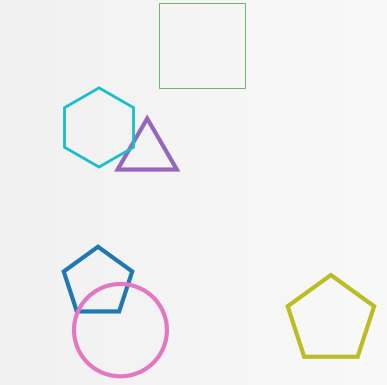[{"shape": "pentagon", "thickness": 3, "radius": 0.46, "center": [0.253, 0.266]}, {"shape": "square", "thickness": 0.5, "radius": 0.56, "center": [0.521, 0.882]}, {"shape": "triangle", "thickness": 3, "radius": 0.44, "center": [0.38, 0.604]}, {"shape": "circle", "thickness": 3, "radius": 0.6, "center": [0.311, 0.143]}, {"shape": "pentagon", "thickness": 3, "radius": 0.59, "center": [0.854, 0.168]}, {"shape": "hexagon", "thickness": 2, "radius": 0.51, "center": [0.256, 0.669]}]